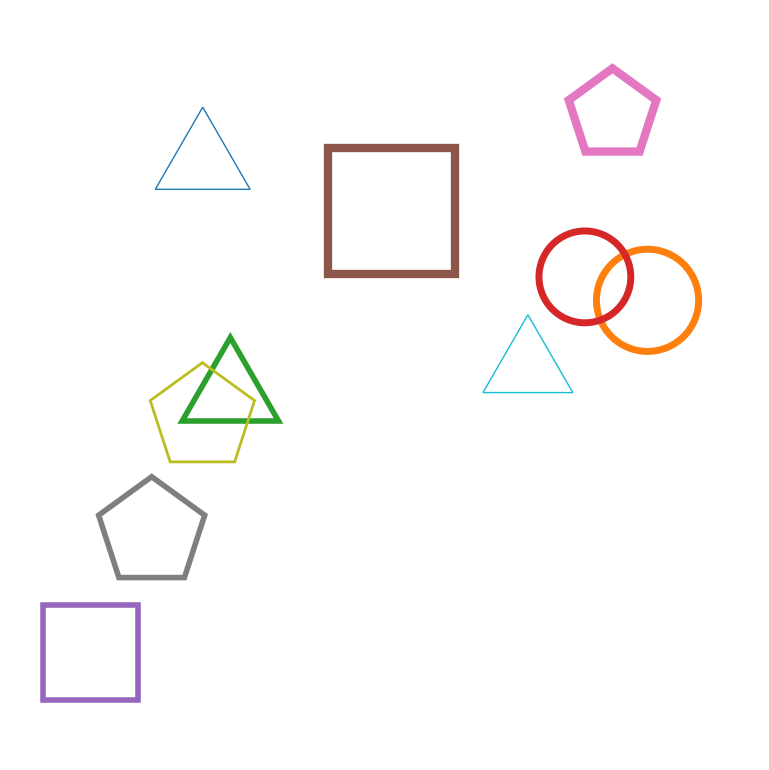[{"shape": "triangle", "thickness": 0.5, "radius": 0.36, "center": [0.263, 0.79]}, {"shape": "circle", "thickness": 2.5, "radius": 0.33, "center": [0.841, 0.61]}, {"shape": "triangle", "thickness": 2, "radius": 0.36, "center": [0.299, 0.489]}, {"shape": "circle", "thickness": 2.5, "radius": 0.3, "center": [0.76, 0.64]}, {"shape": "square", "thickness": 2, "radius": 0.31, "center": [0.118, 0.153]}, {"shape": "square", "thickness": 3, "radius": 0.41, "center": [0.508, 0.726]}, {"shape": "pentagon", "thickness": 3, "radius": 0.3, "center": [0.795, 0.851]}, {"shape": "pentagon", "thickness": 2, "radius": 0.36, "center": [0.197, 0.308]}, {"shape": "pentagon", "thickness": 1, "radius": 0.36, "center": [0.263, 0.458]}, {"shape": "triangle", "thickness": 0.5, "radius": 0.34, "center": [0.686, 0.524]}]